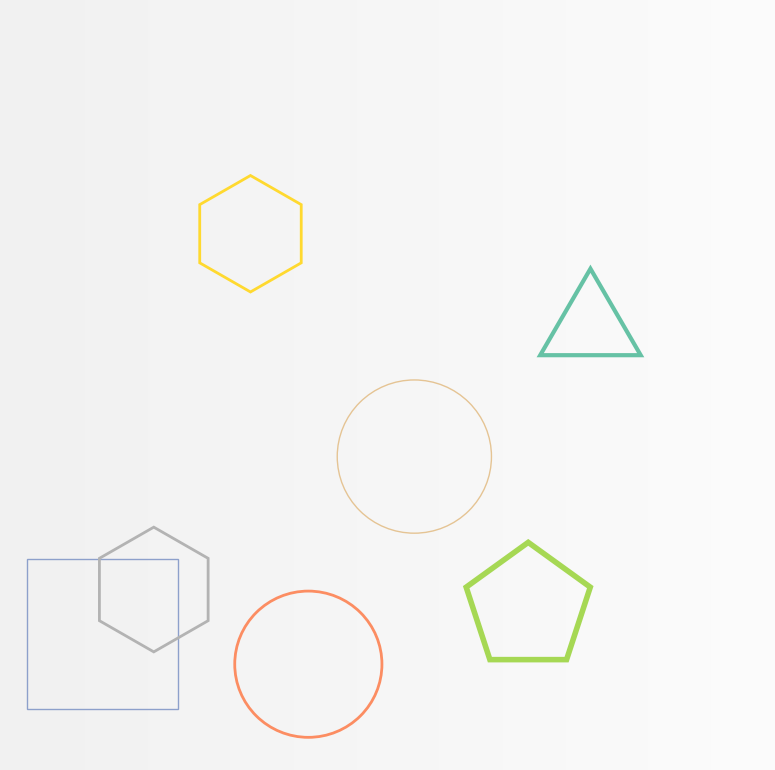[{"shape": "triangle", "thickness": 1.5, "radius": 0.37, "center": [0.762, 0.576]}, {"shape": "circle", "thickness": 1, "radius": 0.47, "center": [0.398, 0.137]}, {"shape": "square", "thickness": 0.5, "radius": 0.49, "center": [0.132, 0.177]}, {"shape": "pentagon", "thickness": 2, "radius": 0.42, "center": [0.682, 0.211]}, {"shape": "hexagon", "thickness": 1, "radius": 0.38, "center": [0.323, 0.696]}, {"shape": "circle", "thickness": 0.5, "radius": 0.5, "center": [0.535, 0.407]}, {"shape": "hexagon", "thickness": 1, "radius": 0.4, "center": [0.198, 0.234]}]